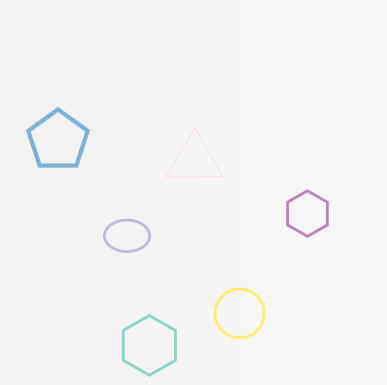[{"shape": "hexagon", "thickness": 2, "radius": 0.39, "center": [0.385, 0.103]}, {"shape": "oval", "thickness": 2, "radius": 0.29, "center": [0.328, 0.387]}, {"shape": "pentagon", "thickness": 3, "radius": 0.4, "center": [0.15, 0.635]}, {"shape": "triangle", "thickness": 0.5, "radius": 0.43, "center": [0.502, 0.583]}, {"shape": "hexagon", "thickness": 2, "radius": 0.3, "center": [0.793, 0.445]}, {"shape": "circle", "thickness": 2, "radius": 0.32, "center": [0.618, 0.186]}]